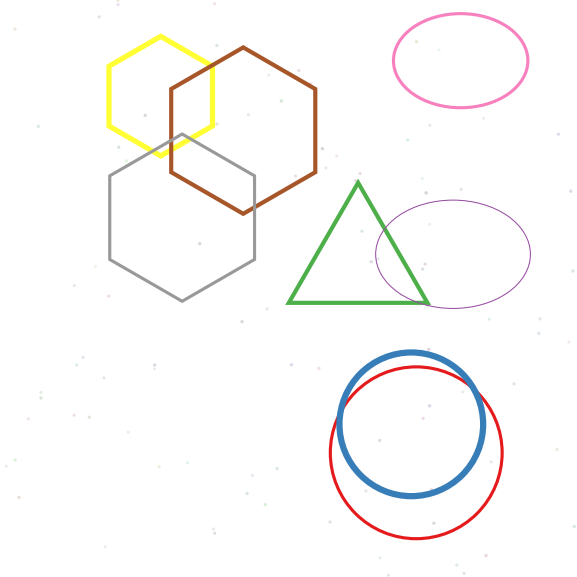[{"shape": "circle", "thickness": 1.5, "radius": 0.74, "center": [0.721, 0.215]}, {"shape": "circle", "thickness": 3, "radius": 0.62, "center": [0.712, 0.264]}, {"shape": "triangle", "thickness": 2, "radius": 0.69, "center": [0.62, 0.544]}, {"shape": "oval", "thickness": 0.5, "radius": 0.67, "center": [0.784, 0.559]}, {"shape": "hexagon", "thickness": 2.5, "radius": 0.52, "center": [0.278, 0.833]}, {"shape": "hexagon", "thickness": 2, "radius": 0.72, "center": [0.421, 0.773]}, {"shape": "oval", "thickness": 1.5, "radius": 0.58, "center": [0.798, 0.894]}, {"shape": "hexagon", "thickness": 1.5, "radius": 0.72, "center": [0.315, 0.622]}]